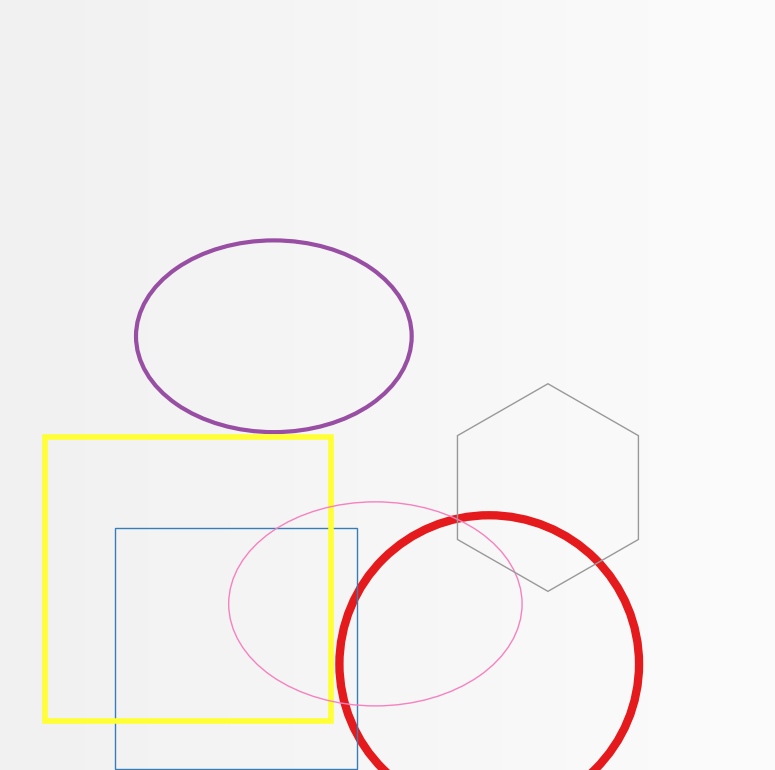[{"shape": "circle", "thickness": 3, "radius": 0.97, "center": [0.631, 0.138]}, {"shape": "square", "thickness": 0.5, "radius": 0.78, "center": [0.304, 0.158]}, {"shape": "oval", "thickness": 1.5, "radius": 0.89, "center": [0.353, 0.563]}, {"shape": "square", "thickness": 2, "radius": 0.92, "center": [0.243, 0.248]}, {"shape": "oval", "thickness": 0.5, "radius": 0.95, "center": [0.484, 0.216]}, {"shape": "hexagon", "thickness": 0.5, "radius": 0.67, "center": [0.707, 0.367]}]